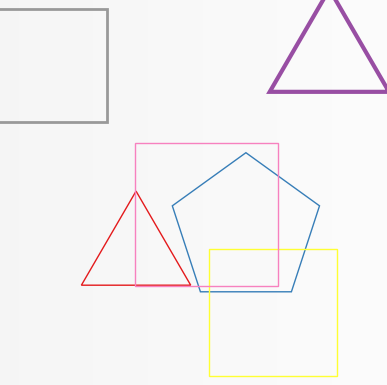[{"shape": "triangle", "thickness": 1, "radius": 0.81, "center": [0.351, 0.341]}, {"shape": "pentagon", "thickness": 1, "radius": 1.0, "center": [0.635, 0.404]}, {"shape": "triangle", "thickness": 3, "radius": 0.89, "center": [0.85, 0.85]}, {"shape": "square", "thickness": 1, "radius": 0.83, "center": [0.705, 0.189]}, {"shape": "square", "thickness": 1, "radius": 0.93, "center": [0.533, 0.443]}, {"shape": "square", "thickness": 2, "radius": 0.73, "center": [0.129, 0.829]}]